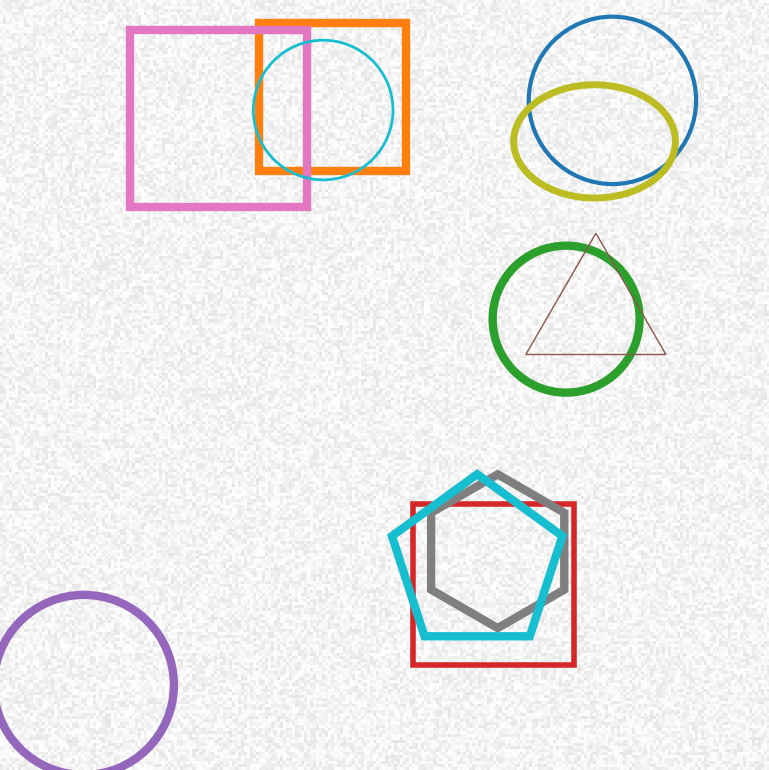[{"shape": "circle", "thickness": 1.5, "radius": 0.54, "center": [0.795, 0.87]}, {"shape": "square", "thickness": 3, "radius": 0.48, "center": [0.432, 0.874]}, {"shape": "circle", "thickness": 3, "radius": 0.48, "center": [0.735, 0.586]}, {"shape": "square", "thickness": 2, "radius": 0.52, "center": [0.641, 0.241]}, {"shape": "circle", "thickness": 3, "radius": 0.58, "center": [0.109, 0.11]}, {"shape": "triangle", "thickness": 0.5, "radius": 0.52, "center": [0.774, 0.592]}, {"shape": "square", "thickness": 3, "radius": 0.57, "center": [0.284, 0.846]}, {"shape": "hexagon", "thickness": 3, "radius": 0.5, "center": [0.646, 0.284]}, {"shape": "oval", "thickness": 2.5, "radius": 0.53, "center": [0.772, 0.816]}, {"shape": "circle", "thickness": 1, "radius": 0.45, "center": [0.42, 0.857]}, {"shape": "pentagon", "thickness": 3, "radius": 0.58, "center": [0.62, 0.268]}]